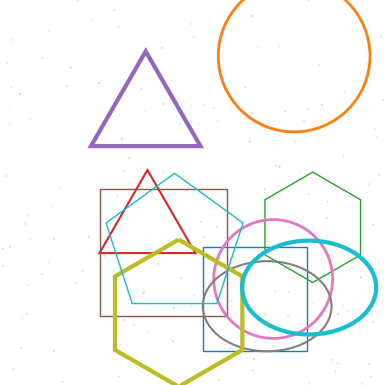[{"shape": "square", "thickness": 1, "radius": 0.67, "center": [0.663, 0.223]}, {"shape": "circle", "thickness": 2, "radius": 0.99, "center": [0.764, 0.854]}, {"shape": "hexagon", "thickness": 1, "radius": 0.72, "center": [0.812, 0.41]}, {"shape": "triangle", "thickness": 1.5, "radius": 0.72, "center": [0.383, 0.415]}, {"shape": "triangle", "thickness": 3, "radius": 0.82, "center": [0.378, 0.703]}, {"shape": "square", "thickness": 1, "radius": 0.83, "center": [0.425, 0.345]}, {"shape": "circle", "thickness": 2, "radius": 0.77, "center": [0.71, 0.275]}, {"shape": "oval", "thickness": 1.5, "radius": 0.84, "center": [0.694, 0.205]}, {"shape": "hexagon", "thickness": 3, "radius": 0.96, "center": [0.464, 0.187]}, {"shape": "pentagon", "thickness": 1, "radius": 0.94, "center": [0.453, 0.363]}, {"shape": "oval", "thickness": 3, "radius": 0.87, "center": [0.803, 0.253]}]